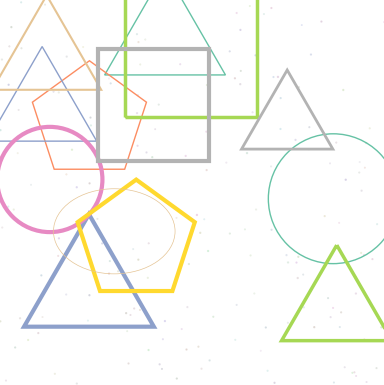[{"shape": "circle", "thickness": 1, "radius": 0.84, "center": [0.866, 0.484]}, {"shape": "triangle", "thickness": 1, "radius": 0.91, "center": [0.429, 0.896]}, {"shape": "pentagon", "thickness": 1, "radius": 0.78, "center": [0.232, 0.686]}, {"shape": "triangle", "thickness": 1, "radius": 0.82, "center": [0.109, 0.715]}, {"shape": "triangle", "thickness": 3, "radius": 0.97, "center": [0.231, 0.249]}, {"shape": "circle", "thickness": 3, "radius": 0.68, "center": [0.129, 0.534]}, {"shape": "square", "thickness": 2.5, "radius": 0.86, "center": [0.496, 0.868]}, {"shape": "triangle", "thickness": 2.5, "radius": 0.83, "center": [0.875, 0.198]}, {"shape": "pentagon", "thickness": 3, "radius": 0.8, "center": [0.354, 0.373]}, {"shape": "oval", "thickness": 0.5, "radius": 0.79, "center": [0.297, 0.399]}, {"shape": "triangle", "thickness": 1.5, "radius": 0.82, "center": [0.121, 0.849]}, {"shape": "triangle", "thickness": 2, "radius": 0.68, "center": [0.746, 0.681]}, {"shape": "square", "thickness": 3, "radius": 0.72, "center": [0.398, 0.727]}]